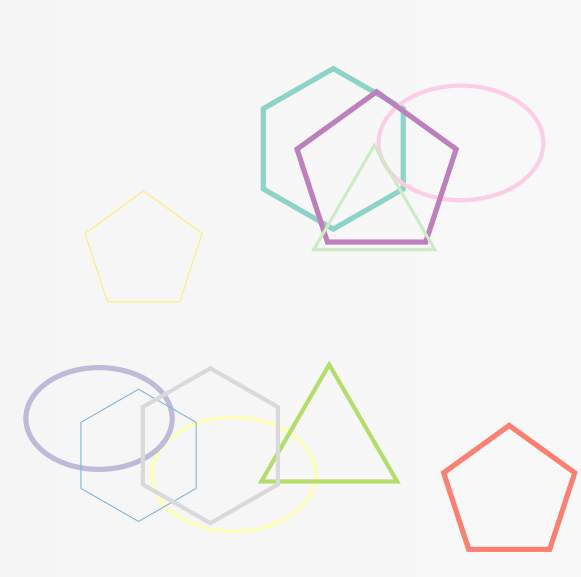[{"shape": "hexagon", "thickness": 2.5, "radius": 0.69, "center": [0.573, 0.741]}, {"shape": "oval", "thickness": 1.5, "radius": 0.7, "center": [0.402, 0.178]}, {"shape": "oval", "thickness": 2.5, "radius": 0.63, "center": [0.17, 0.274]}, {"shape": "pentagon", "thickness": 2.5, "radius": 0.59, "center": [0.876, 0.144]}, {"shape": "hexagon", "thickness": 0.5, "radius": 0.57, "center": [0.238, 0.211]}, {"shape": "triangle", "thickness": 2, "radius": 0.67, "center": [0.566, 0.233]}, {"shape": "oval", "thickness": 2, "radius": 0.71, "center": [0.793, 0.752]}, {"shape": "hexagon", "thickness": 2, "radius": 0.67, "center": [0.362, 0.227]}, {"shape": "pentagon", "thickness": 2.5, "radius": 0.72, "center": [0.648, 0.696]}, {"shape": "triangle", "thickness": 1.5, "radius": 0.6, "center": [0.644, 0.627]}, {"shape": "pentagon", "thickness": 0.5, "radius": 0.53, "center": [0.247, 0.562]}]